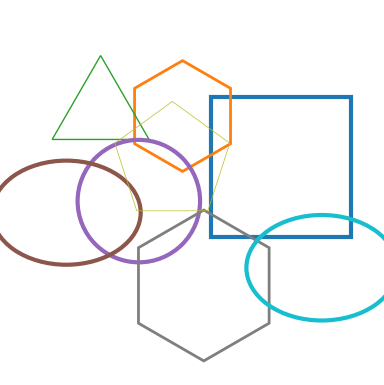[{"shape": "square", "thickness": 3, "radius": 0.91, "center": [0.731, 0.567]}, {"shape": "hexagon", "thickness": 2, "radius": 0.72, "center": [0.474, 0.699]}, {"shape": "triangle", "thickness": 1, "radius": 0.73, "center": [0.261, 0.71]}, {"shape": "circle", "thickness": 3, "radius": 0.8, "center": [0.361, 0.478]}, {"shape": "oval", "thickness": 3, "radius": 0.97, "center": [0.172, 0.448]}, {"shape": "hexagon", "thickness": 2, "radius": 0.98, "center": [0.529, 0.259]}, {"shape": "pentagon", "thickness": 0.5, "radius": 0.79, "center": [0.448, 0.579]}, {"shape": "oval", "thickness": 3, "radius": 0.98, "center": [0.836, 0.305]}]